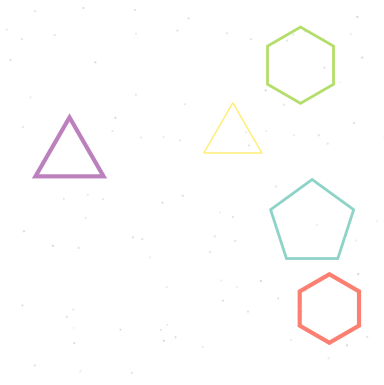[{"shape": "pentagon", "thickness": 2, "radius": 0.57, "center": [0.811, 0.42]}, {"shape": "hexagon", "thickness": 3, "radius": 0.44, "center": [0.856, 0.199]}, {"shape": "hexagon", "thickness": 2, "radius": 0.5, "center": [0.781, 0.831]}, {"shape": "triangle", "thickness": 3, "radius": 0.51, "center": [0.181, 0.593]}, {"shape": "triangle", "thickness": 1, "radius": 0.44, "center": [0.605, 0.646]}]